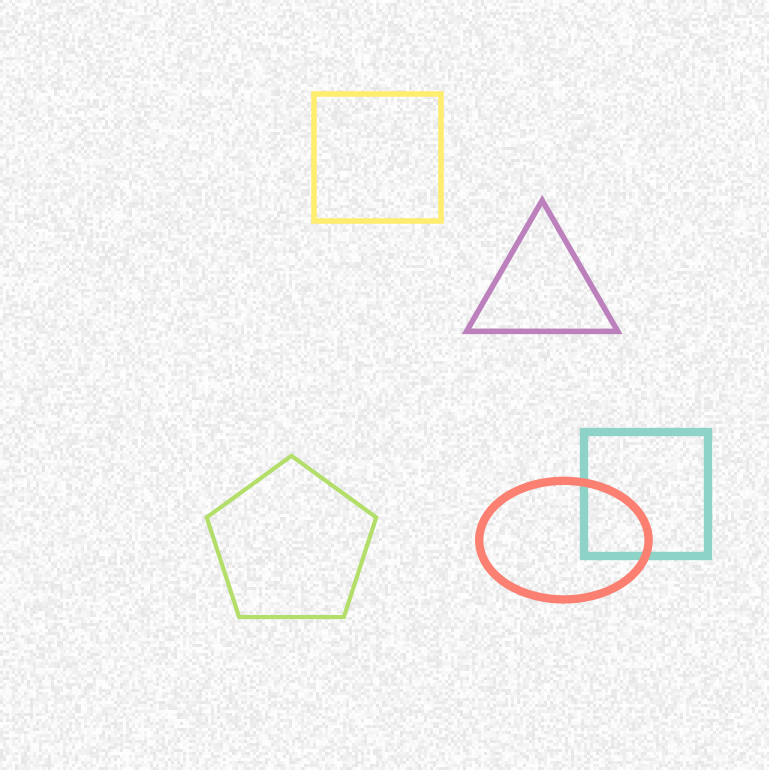[{"shape": "square", "thickness": 3, "radius": 0.4, "center": [0.839, 0.359]}, {"shape": "oval", "thickness": 3, "radius": 0.55, "center": [0.732, 0.299]}, {"shape": "pentagon", "thickness": 1.5, "radius": 0.58, "center": [0.379, 0.292]}, {"shape": "triangle", "thickness": 2, "radius": 0.57, "center": [0.704, 0.626]}, {"shape": "square", "thickness": 2, "radius": 0.41, "center": [0.491, 0.795]}]